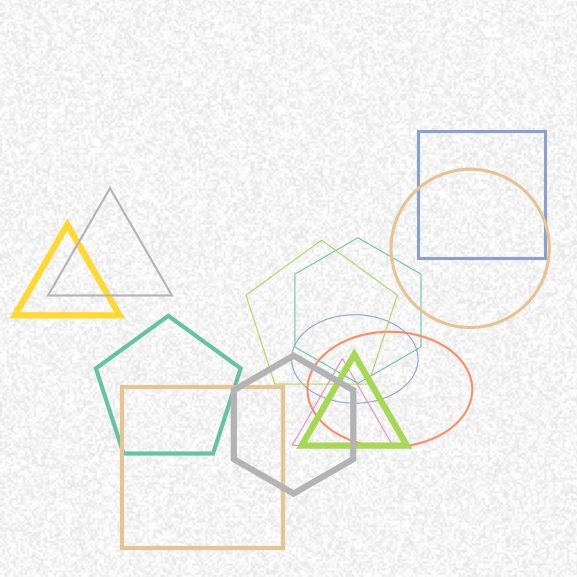[{"shape": "hexagon", "thickness": 0.5, "radius": 0.63, "center": [0.62, 0.461]}, {"shape": "pentagon", "thickness": 2, "radius": 0.66, "center": [0.291, 0.32]}, {"shape": "oval", "thickness": 1, "radius": 0.71, "center": [0.675, 0.325]}, {"shape": "square", "thickness": 1.5, "radius": 0.55, "center": [0.834, 0.662]}, {"shape": "oval", "thickness": 0.5, "radius": 0.55, "center": [0.614, 0.378]}, {"shape": "triangle", "thickness": 0.5, "radius": 0.5, "center": [0.593, 0.278]}, {"shape": "pentagon", "thickness": 0.5, "radius": 0.69, "center": [0.557, 0.445]}, {"shape": "triangle", "thickness": 3, "radius": 0.53, "center": [0.613, 0.28]}, {"shape": "triangle", "thickness": 3, "radius": 0.52, "center": [0.117, 0.505]}, {"shape": "square", "thickness": 2, "radius": 0.7, "center": [0.351, 0.19]}, {"shape": "circle", "thickness": 1.5, "radius": 0.69, "center": [0.814, 0.569]}, {"shape": "triangle", "thickness": 1, "radius": 0.62, "center": [0.19, 0.549]}, {"shape": "hexagon", "thickness": 3, "radius": 0.6, "center": [0.508, 0.264]}]